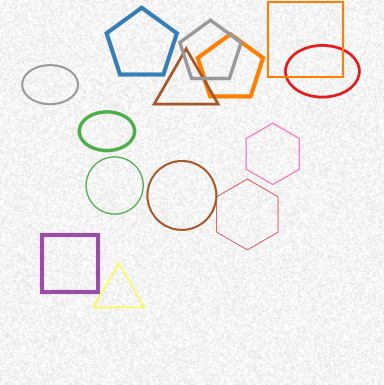[{"shape": "hexagon", "thickness": 0.5, "radius": 0.46, "center": [0.643, 0.443]}, {"shape": "oval", "thickness": 2, "radius": 0.48, "center": [0.837, 0.815]}, {"shape": "pentagon", "thickness": 3, "radius": 0.48, "center": [0.368, 0.884]}, {"shape": "circle", "thickness": 1, "radius": 0.37, "center": [0.298, 0.518]}, {"shape": "oval", "thickness": 2.5, "radius": 0.36, "center": [0.278, 0.659]}, {"shape": "square", "thickness": 3, "radius": 0.37, "center": [0.182, 0.316]}, {"shape": "pentagon", "thickness": 3, "radius": 0.45, "center": [0.599, 0.822]}, {"shape": "square", "thickness": 1.5, "radius": 0.49, "center": [0.794, 0.896]}, {"shape": "triangle", "thickness": 1, "radius": 0.38, "center": [0.309, 0.24]}, {"shape": "circle", "thickness": 1.5, "radius": 0.45, "center": [0.472, 0.492]}, {"shape": "triangle", "thickness": 2, "radius": 0.48, "center": [0.483, 0.778]}, {"shape": "hexagon", "thickness": 1, "radius": 0.4, "center": [0.708, 0.6]}, {"shape": "pentagon", "thickness": 2.5, "radius": 0.42, "center": [0.547, 0.864]}, {"shape": "oval", "thickness": 1.5, "radius": 0.36, "center": [0.13, 0.78]}]